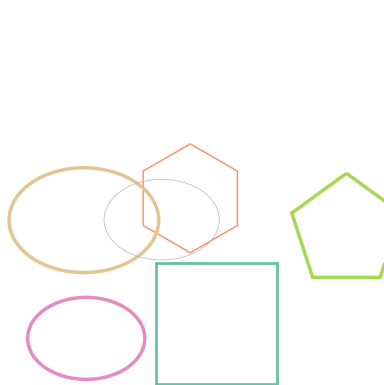[{"shape": "square", "thickness": 2, "radius": 0.79, "center": [0.561, 0.161]}, {"shape": "hexagon", "thickness": 1, "radius": 0.71, "center": [0.494, 0.485]}, {"shape": "oval", "thickness": 2.5, "radius": 0.76, "center": [0.224, 0.121]}, {"shape": "pentagon", "thickness": 2.5, "radius": 0.75, "center": [0.9, 0.4]}, {"shape": "oval", "thickness": 2.5, "radius": 0.97, "center": [0.218, 0.428]}, {"shape": "oval", "thickness": 0.5, "radius": 0.75, "center": [0.42, 0.429]}]